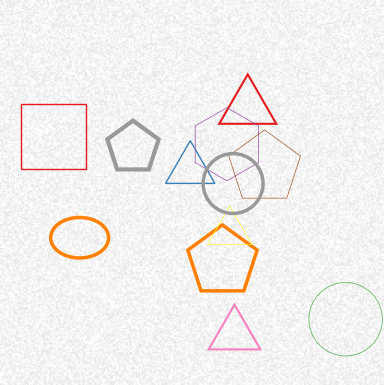[{"shape": "triangle", "thickness": 1.5, "radius": 0.43, "center": [0.644, 0.721]}, {"shape": "square", "thickness": 1, "radius": 0.42, "center": [0.139, 0.646]}, {"shape": "triangle", "thickness": 1, "radius": 0.37, "center": [0.494, 0.561]}, {"shape": "circle", "thickness": 0.5, "radius": 0.48, "center": [0.898, 0.171]}, {"shape": "hexagon", "thickness": 0.5, "radius": 0.48, "center": [0.589, 0.625]}, {"shape": "oval", "thickness": 2.5, "radius": 0.38, "center": [0.207, 0.383]}, {"shape": "pentagon", "thickness": 2.5, "radius": 0.47, "center": [0.578, 0.321]}, {"shape": "triangle", "thickness": 0.5, "radius": 0.33, "center": [0.597, 0.398]}, {"shape": "pentagon", "thickness": 0.5, "radius": 0.49, "center": [0.687, 0.565]}, {"shape": "triangle", "thickness": 1.5, "radius": 0.39, "center": [0.609, 0.131]}, {"shape": "circle", "thickness": 2.5, "radius": 0.39, "center": [0.605, 0.523]}, {"shape": "pentagon", "thickness": 3, "radius": 0.35, "center": [0.345, 0.617]}]